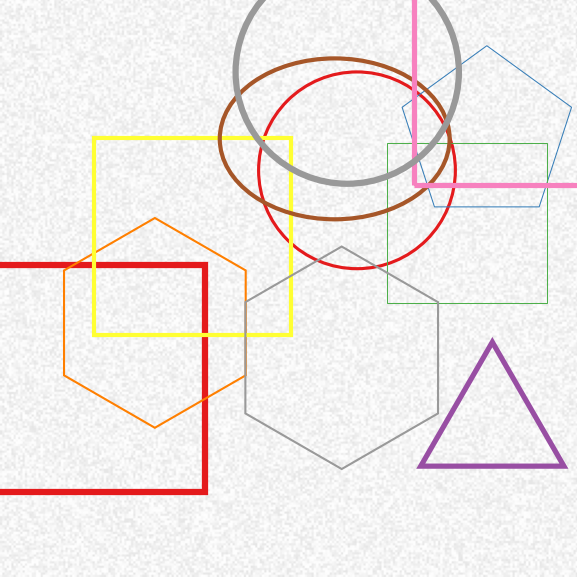[{"shape": "circle", "thickness": 1.5, "radius": 0.85, "center": [0.618, 0.704]}, {"shape": "square", "thickness": 3, "radius": 0.98, "center": [0.159, 0.344]}, {"shape": "pentagon", "thickness": 0.5, "radius": 0.77, "center": [0.843, 0.766]}, {"shape": "square", "thickness": 0.5, "radius": 0.69, "center": [0.808, 0.612]}, {"shape": "triangle", "thickness": 2.5, "radius": 0.72, "center": [0.853, 0.264]}, {"shape": "hexagon", "thickness": 1, "radius": 0.91, "center": [0.268, 0.44]}, {"shape": "square", "thickness": 2, "radius": 0.85, "center": [0.334, 0.59]}, {"shape": "oval", "thickness": 2, "radius": 1.0, "center": [0.58, 0.759]}, {"shape": "square", "thickness": 2.5, "radius": 0.81, "center": [0.878, 0.84]}, {"shape": "circle", "thickness": 3, "radius": 0.97, "center": [0.601, 0.874]}, {"shape": "hexagon", "thickness": 1, "radius": 0.96, "center": [0.592, 0.38]}]